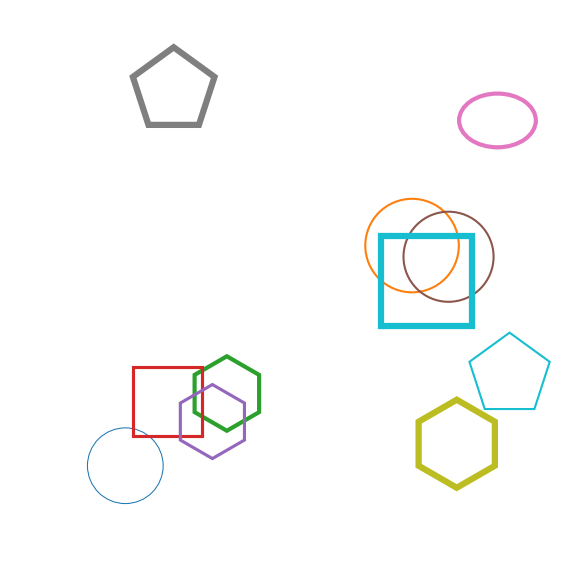[{"shape": "circle", "thickness": 0.5, "radius": 0.33, "center": [0.217, 0.193]}, {"shape": "circle", "thickness": 1, "radius": 0.4, "center": [0.714, 0.574]}, {"shape": "hexagon", "thickness": 2, "radius": 0.32, "center": [0.393, 0.318]}, {"shape": "square", "thickness": 1.5, "radius": 0.3, "center": [0.291, 0.304]}, {"shape": "hexagon", "thickness": 1.5, "radius": 0.32, "center": [0.368, 0.269]}, {"shape": "circle", "thickness": 1, "radius": 0.39, "center": [0.777, 0.555]}, {"shape": "oval", "thickness": 2, "radius": 0.33, "center": [0.861, 0.791]}, {"shape": "pentagon", "thickness": 3, "radius": 0.37, "center": [0.301, 0.843]}, {"shape": "hexagon", "thickness": 3, "radius": 0.38, "center": [0.791, 0.231]}, {"shape": "square", "thickness": 3, "radius": 0.39, "center": [0.738, 0.513]}, {"shape": "pentagon", "thickness": 1, "radius": 0.37, "center": [0.882, 0.35]}]